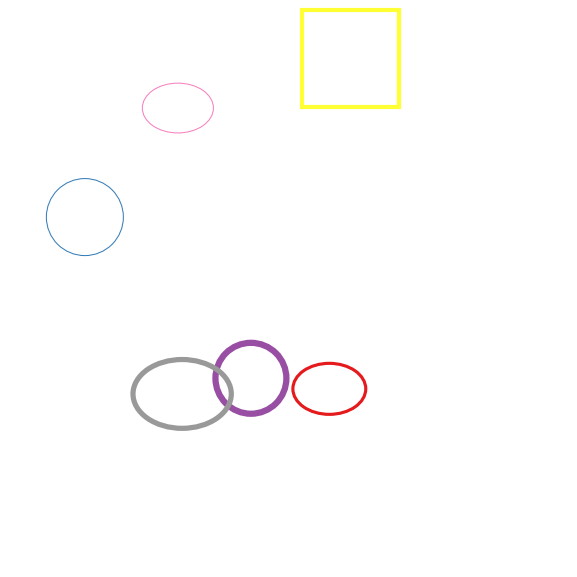[{"shape": "oval", "thickness": 1.5, "radius": 0.32, "center": [0.57, 0.326]}, {"shape": "circle", "thickness": 0.5, "radius": 0.33, "center": [0.147, 0.623]}, {"shape": "circle", "thickness": 3, "radius": 0.31, "center": [0.435, 0.344]}, {"shape": "square", "thickness": 2, "radius": 0.42, "center": [0.607, 0.898]}, {"shape": "oval", "thickness": 0.5, "radius": 0.31, "center": [0.308, 0.812]}, {"shape": "oval", "thickness": 2.5, "radius": 0.43, "center": [0.315, 0.317]}]